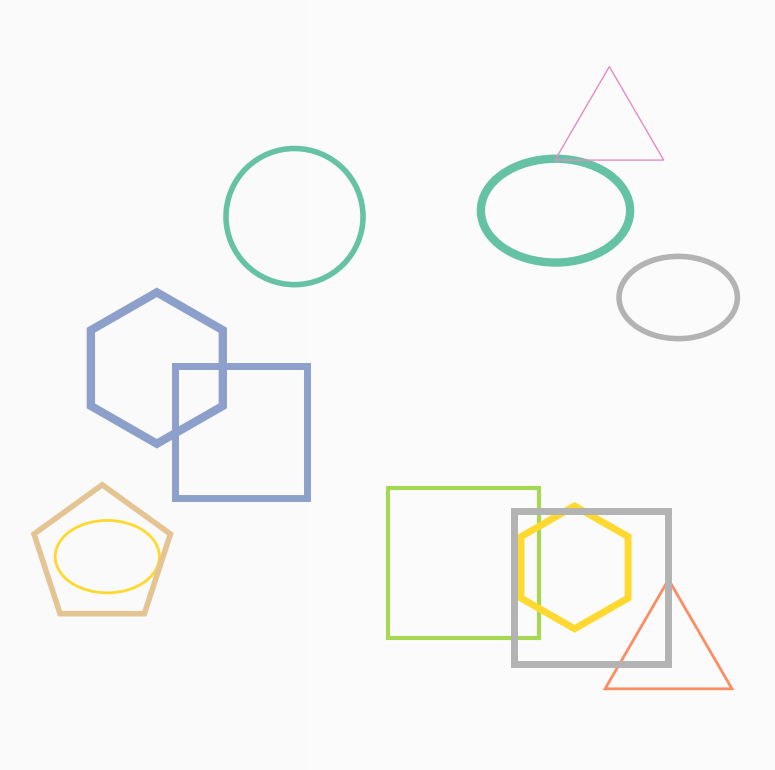[{"shape": "circle", "thickness": 2, "radius": 0.44, "center": [0.38, 0.719]}, {"shape": "oval", "thickness": 3, "radius": 0.48, "center": [0.717, 0.726]}, {"shape": "triangle", "thickness": 1, "radius": 0.47, "center": [0.863, 0.153]}, {"shape": "square", "thickness": 2.5, "radius": 0.43, "center": [0.311, 0.439]}, {"shape": "hexagon", "thickness": 3, "radius": 0.49, "center": [0.202, 0.522]}, {"shape": "triangle", "thickness": 0.5, "radius": 0.4, "center": [0.786, 0.833]}, {"shape": "square", "thickness": 1.5, "radius": 0.49, "center": [0.598, 0.269]}, {"shape": "oval", "thickness": 1, "radius": 0.34, "center": [0.138, 0.277]}, {"shape": "hexagon", "thickness": 2.5, "radius": 0.4, "center": [0.741, 0.263]}, {"shape": "pentagon", "thickness": 2, "radius": 0.46, "center": [0.132, 0.278]}, {"shape": "oval", "thickness": 2, "radius": 0.38, "center": [0.875, 0.614]}, {"shape": "square", "thickness": 2.5, "radius": 0.5, "center": [0.762, 0.237]}]